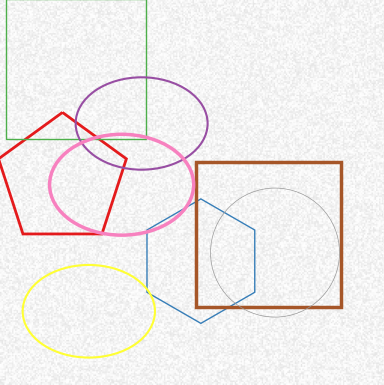[{"shape": "pentagon", "thickness": 2, "radius": 0.87, "center": [0.162, 0.534]}, {"shape": "hexagon", "thickness": 1, "radius": 0.81, "center": [0.522, 0.322]}, {"shape": "square", "thickness": 1, "radius": 0.91, "center": [0.197, 0.821]}, {"shape": "oval", "thickness": 1.5, "radius": 0.86, "center": [0.368, 0.679]}, {"shape": "oval", "thickness": 1.5, "radius": 0.86, "center": [0.231, 0.192]}, {"shape": "square", "thickness": 2.5, "radius": 0.94, "center": [0.697, 0.391]}, {"shape": "oval", "thickness": 2.5, "radius": 0.94, "center": [0.316, 0.52]}, {"shape": "circle", "thickness": 0.5, "radius": 0.84, "center": [0.714, 0.344]}]